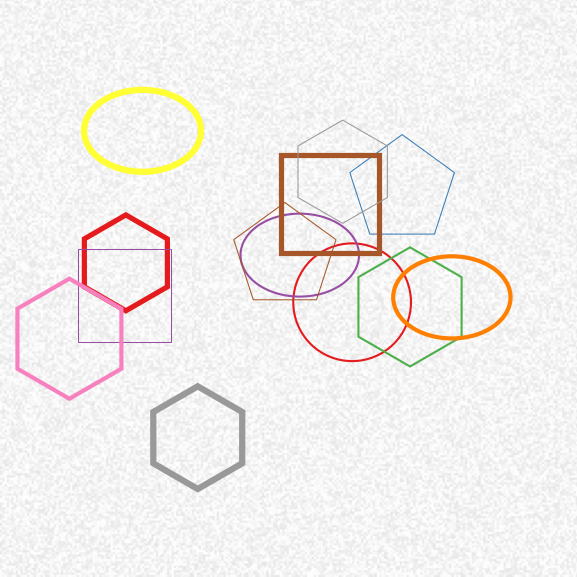[{"shape": "circle", "thickness": 1, "radius": 0.51, "center": [0.61, 0.476]}, {"shape": "hexagon", "thickness": 2.5, "radius": 0.41, "center": [0.218, 0.544]}, {"shape": "pentagon", "thickness": 0.5, "radius": 0.48, "center": [0.696, 0.671]}, {"shape": "hexagon", "thickness": 1, "radius": 0.52, "center": [0.71, 0.468]}, {"shape": "square", "thickness": 0.5, "radius": 0.4, "center": [0.215, 0.488]}, {"shape": "oval", "thickness": 1, "radius": 0.51, "center": [0.519, 0.557]}, {"shape": "oval", "thickness": 2, "radius": 0.51, "center": [0.782, 0.484]}, {"shape": "oval", "thickness": 3, "radius": 0.51, "center": [0.247, 0.773]}, {"shape": "pentagon", "thickness": 0.5, "radius": 0.47, "center": [0.493, 0.555]}, {"shape": "square", "thickness": 2.5, "radius": 0.42, "center": [0.572, 0.645]}, {"shape": "hexagon", "thickness": 2, "radius": 0.52, "center": [0.12, 0.413]}, {"shape": "hexagon", "thickness": 3, "radius": 0.44, "center": [0.342, 0.241]}, {"shape": "hexagon", "thickness": 0.5, "radius": 0.45, "center": [0.593, 0.702]}]